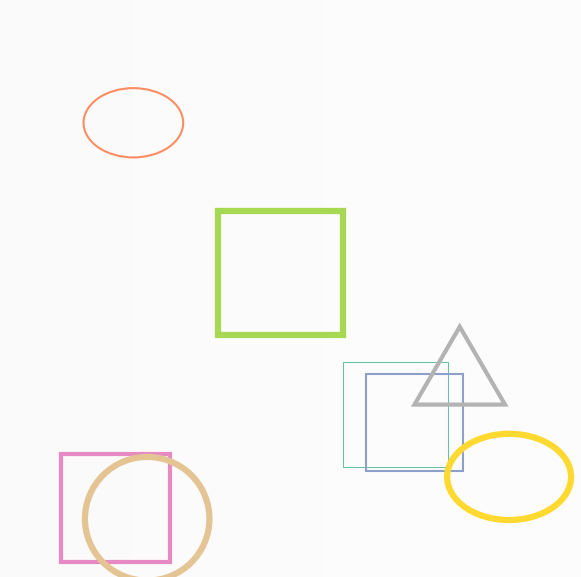[{"shape": "square", "thickness": 0.5, "radius": 0.45, "center": [0.681, 0.281]}, {"shape": "oval", "thickness": 1, "radius": 0.43, "center": [0.229, 0.787]}, {"shape": "square", "thickness": 1, "radius": 0.42, "center": [0.713, 0.267]}, {"shape": "square", "thickness": 2, "radius": 0.47, "center": [0.199, 0.119]}, {"shape": "square", "thickness": 3, "radius": 0.54, "center": [0.482, 0.527]}, {"shape": "oval", "thickness": 3, "radius": 0.53, "center": [0.876, 0.173]}, {"shape": "circle", "thickness": 3, "radius": 0.54, "center": [0.253, 0.101]}, {"shape": "triangle", "thickness": 2, "radius": 0.45, "center": [0.791, 0.343]}]